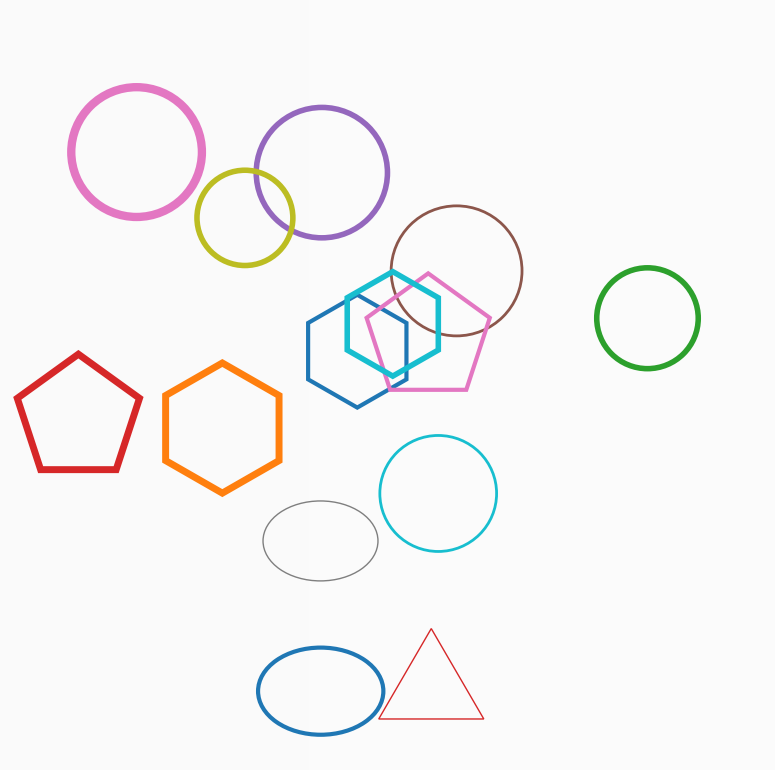[{"shape": "hexagon", "thickness": 1.5, "radius": 0.37, "center": [0.461, 0.544]}, {"shape": "oval", "thickness": 1.5, "radius": 0.4, "center": [0.414, 0.102]}, {"shape": "hexagon", "thickness": 2.5, "radius": 0.42, "center": [0.287, 0.444]}, {"shape": "circle", "thickness": 2, "radius": 0.33, "center": [0.835, 0.587]}, {"shape": "pentagon", "thickness": 2.5, "radius": 0.41, "center": [0.101, 0.457]}, {"shape": "triangle", "thickness": 0.5, "radius": 0.39, "center": [0.556, 0.105]}, {"shape": "circle", "thickness": 2, "radius": 0.42, "center": [0.415, 0.776]}, {"shape": "circle", "thickness": 1, "radius": 0.42, "center": [0.589, 0.648]}, {"shape": "pentagon", "thickness": 1.5, "radius": 0.42, "center": [0.553, 0.561]}, {"shape": "circle", "thickness": 3, "radius": 0.42, "center": [0.176, 0.802]}, {"shape": "oval", "thickness": 0.5, "radius": 0.37, "center": [0.414, 0.297]}, {"shape": "circle", "thickness": 2, "radius": 0.31, "center": [0.316, 0.717]}, {"shape": "hexagon", "thickness": 2, "radius": 0.34, "center": [0.507, 0.579]}, {"shape": "circle", "thickness": 1, "radius": 0.38, "center": [0.565, 0.359]}]